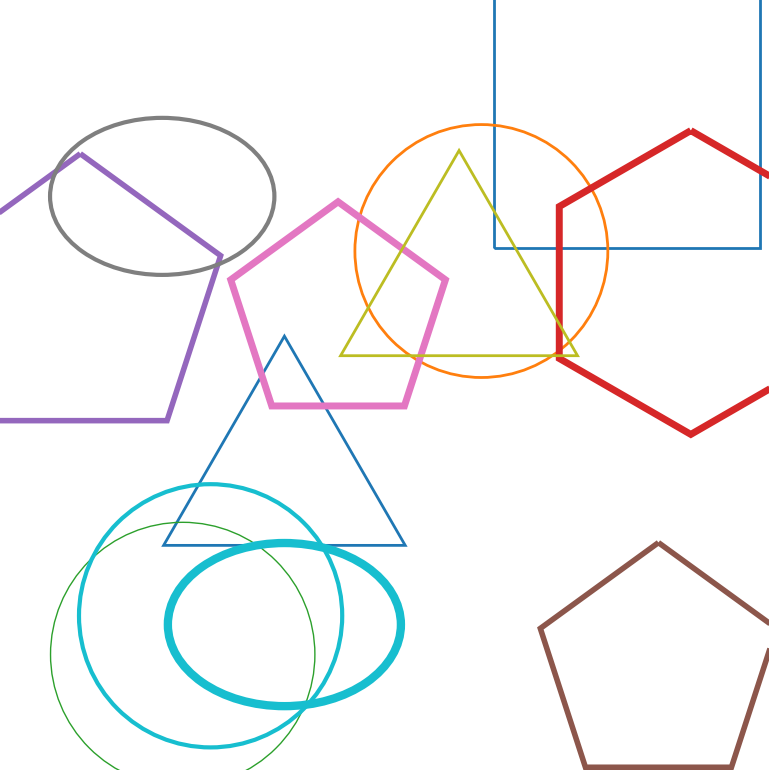[{"shape": "triangle", "thickness": 1, "radius": 0.91, "center": [0.369, 0.382]}, {"shape": "square", "thickness": 1, "radius": 0.86, "center": [0.814, 0.851]}, {"shape": "circle", "thickness": 1, "radius": 0.82, "center": [0.625, 0.674]}, {"shape": "circle", "thickness": 0.5, "radius": 0.86, "center": [0.237, 0.15]}, {"shape": "hexagon", "thickness": 2.5, "radius": 0.99, "center": [0.897, 0.633]}, {"shape": "pentagon", "thickness": 2, "radius": 0.96, "center": [0.104, 0.609]}, {"shape": "pentagon", "thickness": 2, "radius": 0.81, "center": [0.855, 0.134]}, {"shape": "pentagon", "thickness": 2.5, "radius": 0.73, "center": [0.439, 0.591]}, {"shape": "oval", "thickness": 1.5, "radius": 0.73, "center": [0.211, 0.745]}, {"shape": "triangle", "thickness": 1, "radius": 0.89, "center": [0.596, 0.627]}, {"shape": "circle", "thickness": 1.5, "radius": 0.85, "center": [0.274, 0.2]}, {"shape": "oval", "thickness": 3, "radius": 0.76, "center": [0.369, 0.189]}]